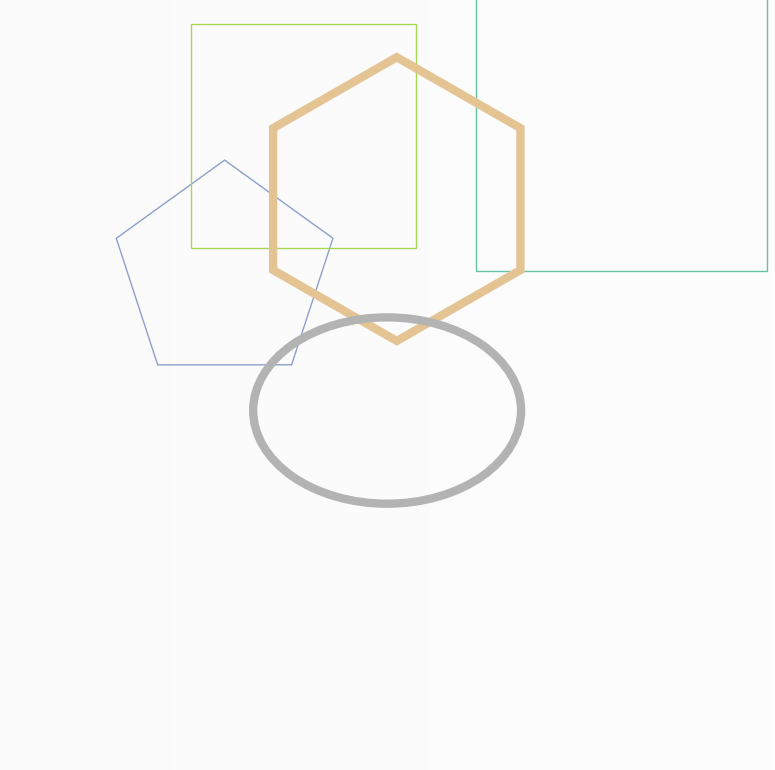[{"shape": "square", "thickness": 0.5, "radius": 0.94, "center": [0.802, 0.836]}, {"shape": "pentagon", "thickness": 0.5, "radius": 0.73, "center": [0.29, 0.645]}, {"shape": "square", "thickness": 0.5, "radius": 0.73, "center": [0.392, 0.823]}, {"shape": "hexagon", "thickness": 3, "radius": 0.92, "center": [0.512, 0.741]}, {"shape": "oval", "thickness": 3, "radius": 0.86, "center": [0.5, 0.467]}]